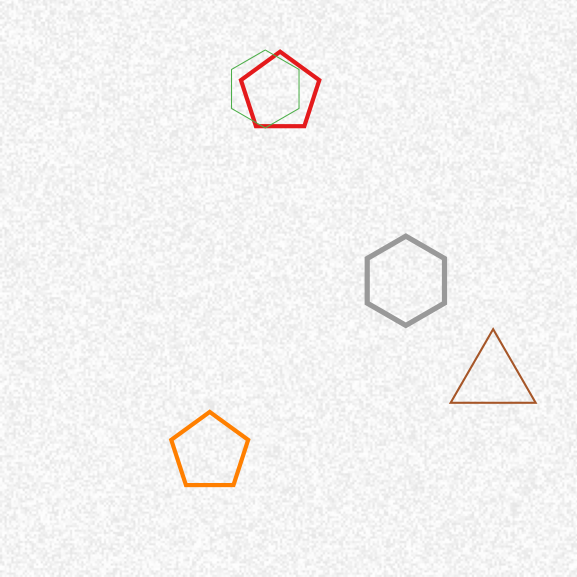[{"shape": "pentagon", "thickness": 2, "radius": 0.36, "center": [0.485, 0.838]}, {"shape": "hexagon", "thickness": 0.5, "radius": 0.34, "center": [0.459, 0.845]}, {"shape": "pentagon", "thickness": 2, "radius": 0.35, "center": [0.363, 0.216]}, {"shape": "triangle", "thickness": 1, "radius": 0.42, "center": [0.854, 0.344]}, {"shape": "hexagon", "thickness": 2.5, "radius": 0.39, "center": [0.703, 0.513]}]